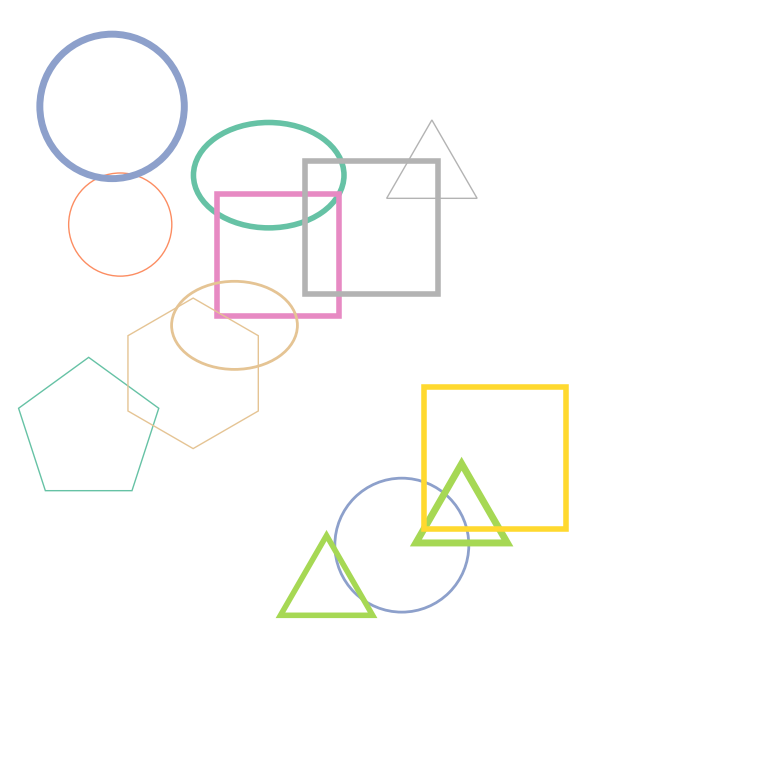[{"shape": "oval", "thickness": 2, "radius": 0.49, "center": [0.349, 0.772]}, {"shape": "pentagon", "thickness": 0.5, "radius": 0.48, "center": [0.115, 0.44]}, {"shape": "circle", "thickness": 0.5, "radius": 0.33, "center": [0.156, 0.708]}, {"shape": "circle", "thickness": 1, "radius": 0.43, "center": [0.522, 0.292]}, {"shape": "circle", "thickness": 2.5, "radius": 0.47, "center": [0.146, 0.862]}, {"shape": "square", "thickness": 2, "radius": 0.4, "center": [0.362, 0.669]}, {"shape": "triangle", "thickness": 2, "radius": 0.35, "center": [0.424, 0.235]}, {"shape": "triangle", "thickness": 2.5, "radius": 0.34, "center": [0.6, 0.329]}, {"shape": "square", "thickness": 2, "radius": 0.46, "center": [0.642, 0.405]}, {"shape": "hexagon", "thickness": 0.5, "radius": 0.49, "center": [0.251, 0.515]}, {"shape": "oval", "thickness": 1, "radius": 0.41, "center": [0.305, 0.577]}, {"shape": "triangle", "thickness": 0.5, "radius": 0.34, "center": [0.561, 0.776]}, {"shape": "square", "thickness": 2, "radius": 0.43, "center": [0.483, 0.704]}]